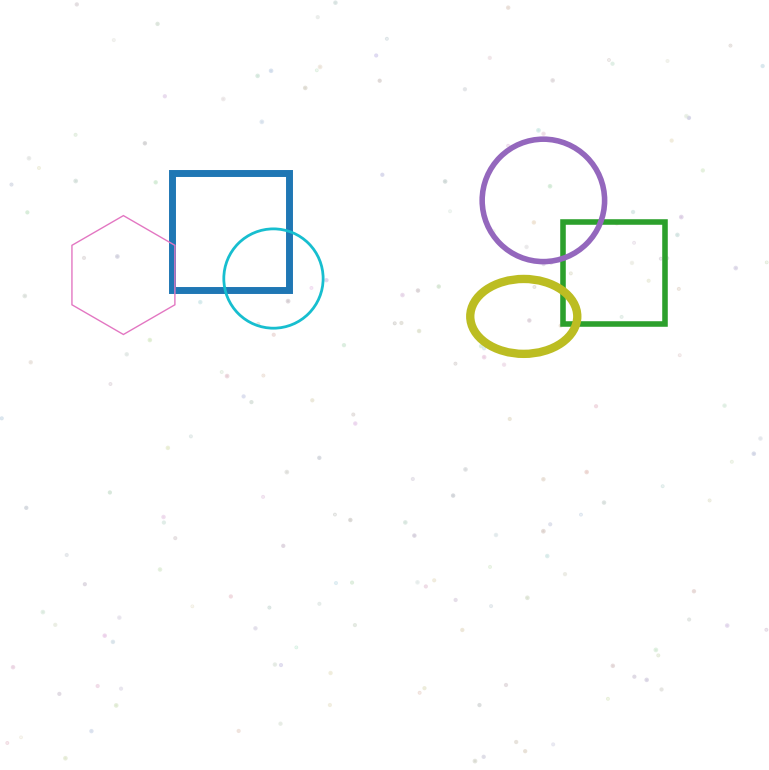[{"shape": "square", "thickness": 2.5, "radius": 0.38, "center": [0.299, 0.7]}, {"shape": "square", "thickness": 2, "radius": 0.33, "center": [0.797, 0.646]}, {"shape": "circle", "thickness": 2, "radius": 0.4, "center": [0.706, 0.74]}, {"shape": "hexagon", "thickness": 0.5, "radius": 0.39, "center": [0.16, 0.643]}, {"shape": "oval", "thickness": 3, "radius": 0.35, "center": [0.68, 0.589]}, {"shape": "circle", "thickness": 1, "radius": 0.32, "center": [0.355, 0.638]}]